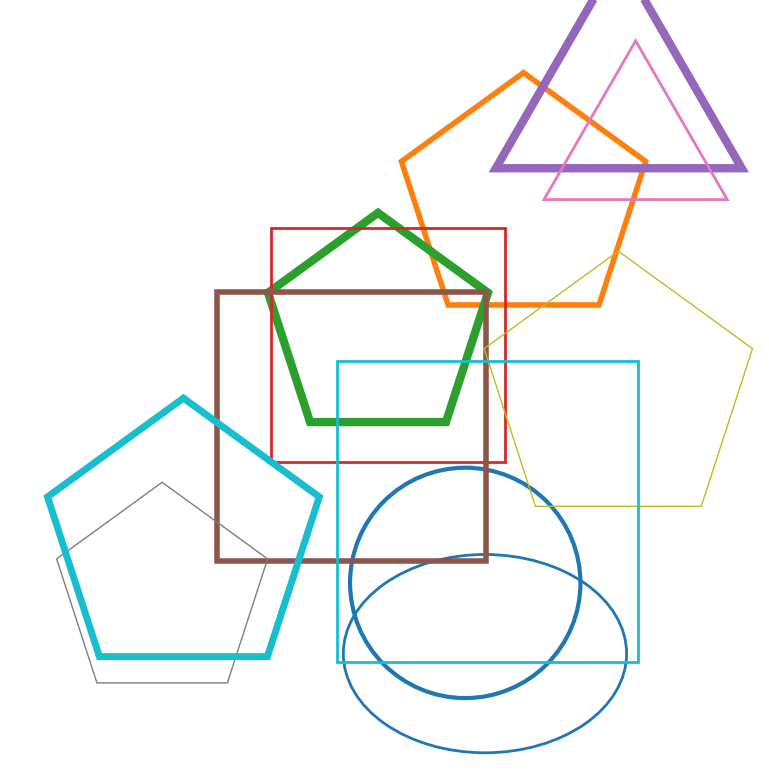[{"shape": "circle", "thickness": 1.5, "radius": 0.75, "center": [0.604, 0.243]}, {"shape": "oval", "thickness": 1, "radius": 0.92, "center": [0.63, 0.151]}, {"shape": "pentagon", "thickness": 2, "radius": 0.83, "center": [0.68, 0.739]}, {"shape": "pentagon", "thickness": 3, "radius": 0.75, "center": [0.491, 0.573]}, {"shape": "square", "thickness": 1, "radius": 0.76, "center": [0.504, 0.553]}, {"shape": "triangle", "thickness": 3, "radius": 0.92, "center": [0.804, 0.874]}, {"shape": "square", "thickness": 2, "radius": 0.88, "center": [0.456, 0.446]}, {"shape": "triangle", "thickness": 1, "radius": 0.69, "center": [0.825, 0.81]}, {"shape": "pentagon", "thickness": 0.5, "radius": 0.72, "center": [0.211, 0.23]}, {"shape": "pentagon", "thickness": 0.5, "radius": 0.92, "center": [0.803, 0.491]}, {"shape": "pentagon", "thickness": 2.5, "radius": 0.93, "center": [0.238, 0.297]}, {"shape": "square", "thickness": 1, "radius": 0.98, "center": [0.633, 0.336]}]